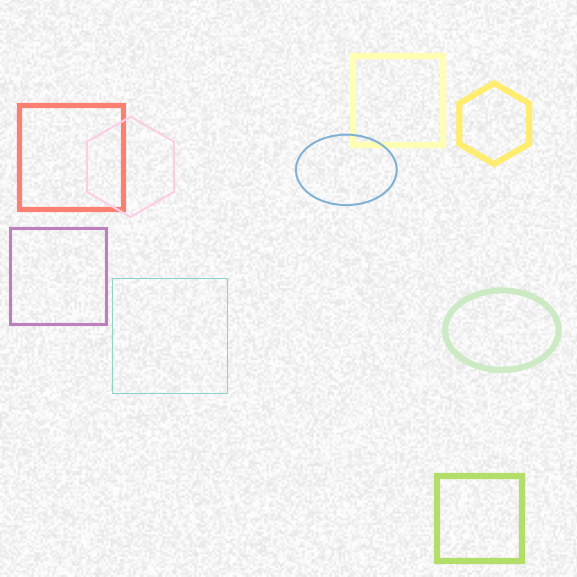[{"shape": "square", "thickness": 0.5, "radius": 0.5, "center": [0.294, 0.418]}, {"shape": "square", "thickness": 3, "radius": 0.39, "center": [0.689, 0.825]}, {"shape": "square", "thickness": 2.5, "radius": 0.45, "center": [0.122, 0.727]}, {"shape": "oval", "thickness": 1, "radius": 0.44, "center": [0.6, 0.705]}, {"shape": "square", "thickness": 3, "radius": 0.37, "center": [0.831, 0.101]}, {"shape": "hexagon", "thickness": 1, "radius": 0.43, "center": [0.226, 0.71]}, {"shape": "square", "thickness": 1.5, "radius": 0.42, "center": [0.1, 0.521]}, {"shape": "oval", "thickness": 3, "radius": 0.49, "center": [0.869, 0.427]}, {"shape": "hexagon", "thickness": 3, "radius": 0.35, "center": [0.856, 0.785]}]